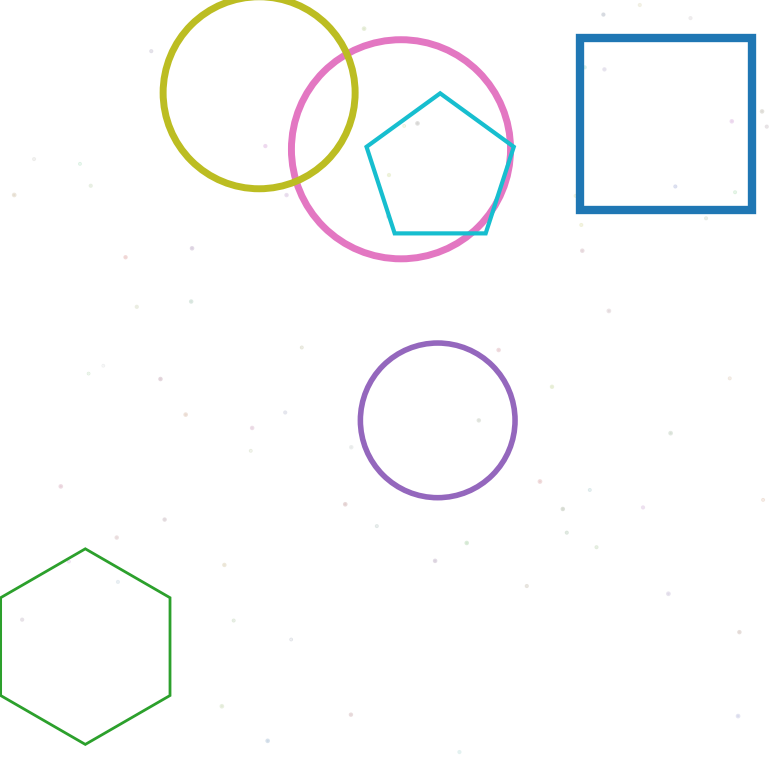[{"shape": "square", "thickness": 3, "radius": 0.56, "center": [0.865, 0.839]}, {"shape": "hexagon", "thickness": 1, "radius": 0.64, "center": [0.111, 0.16]}, {"shape": "circle", "thickness": 2, "radius": 0.5, "center": [0.568, 0.454]}, {"shape": "circle", "thickness": 2.5, "radius": 0.71, "center": [0.521, 0.806]}, {"shape": "circle", "thickness": 2.5, "radius": 0.62, "center": [0.337, 0.88]}, {"shape": "pentagon", "thickness": 1.5, "radius": 0.5, "center": [0.572, 0.778]}]